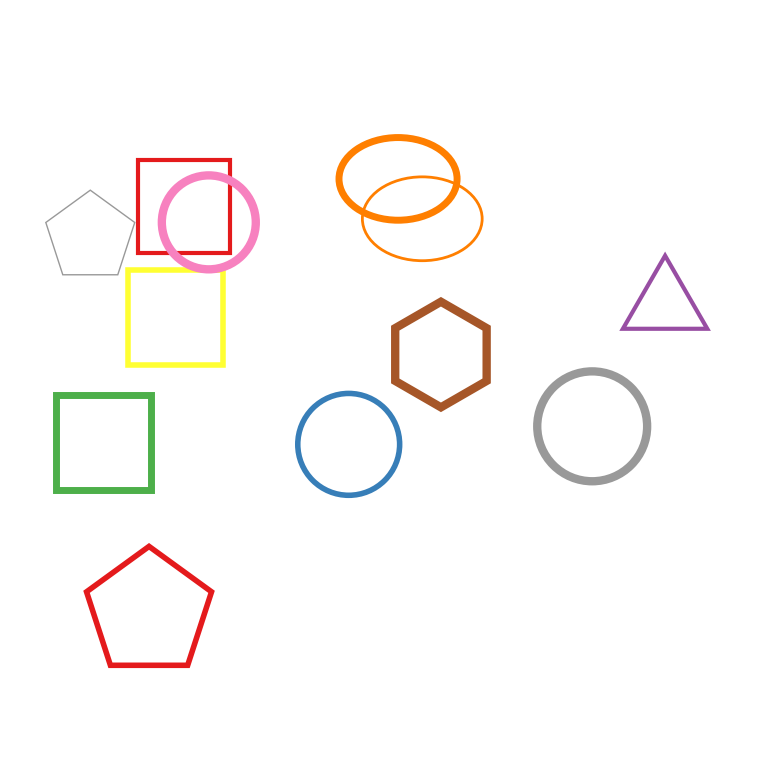[{"shape": "pentagon", "thickness": 2, "radius": 0.43, "center": [0.194, 0.205]}, {"shape": "square", "thickness": 1.5, "radius": 0.3, "center": [0.239, 0.732]}, {"shape": "circle", "thickness": 2, "radius": 0.33, "center": [0.453, 0.423]}, {"shape": "square", "thickness": 2.5, "radius": 0.31, "center": [0.134, 0.425]}, {"shape": "triangle", "thickness": 1.5, "radius": 0.32, "center": [0.864, 0.605]}, {"shape": "oval", "thickness": 2.5, "radius": 0.38, "center": [0.517, 0.768]}, {"shape": "oval", "thickness": 1, "radius": 0.39, "center": [0.548, 0.716]}, {"shape": "square", "thickness": 2, "radius": 0.31, "center": [0.228, 0.588]}, {"shape": "hexagon", "thickness": 3, "radius": 0.34, "center": [0.573, 0.54]}, {"shape": "circle", "thickness": 3, "radius": 0.31, "center": [0.271, 0.711]}, {"shape": "pentagon", "thickness": 0.5, "radius": 0.3, "center": [0.117, 0.692]}, {"shape": "circle", "thickness": 3, "radius": 0.36, "center": [0.769, 0.446]}]